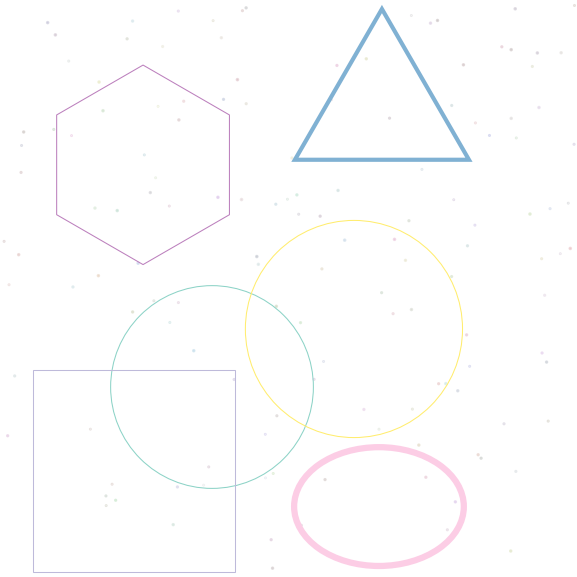[{"shape": "circle", "thickness": 0.5, "radius": 0.88, "center": [0.367, 0.329]}, {"shape": "square", "thickness": 0.5, "radius": 0.88, "center": [0.232, 0.183]}, {"shape": "triangle", "thickness": 2, "radius": 0.87, "center": [0.661, 0.809]}, {"shape": "oval", "thickness": 3, "radius": 0.73, "center": [0.656, 0.122]}, {"shape": "hexagon", "thickness": 0.5, "radius": 0.86, "center": [0.248, 0.714]}, {"shape": "circle", "thickness": 0.5, "radius": 0.94, "center": [0.613, 0.429]}]